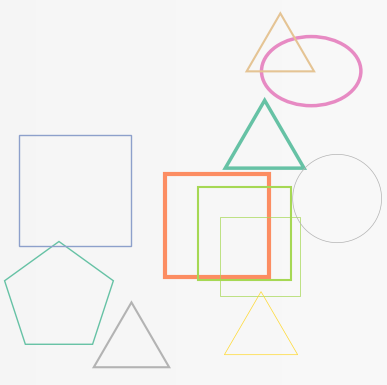[{"shape": "triangle", "thickness": 2.5, "radius": 0.59, "center": [0.683, 0.622]}, {"shape": "pentagon", "thickness": 1, "radius": 0.74, "center": [0.152, 0.225]}, {"shape": "square", "thickness": 3, "radius": 0.67, "center": [0.559, 0.414]}, {"shape": "square", "thickness": 1, "radius": 0.72, "center": [0.193, 0.506]}, {"shape": "oval", "thickness": 2.5, "radius": 0.64, "center": [0.803, 0.815]}, {"shape": "square", "thickness": 0.5, "radius": 0.52, "center": [0.672, 0.333]}, {"shape": "square", "thickness": 1.5, "radius": 0.6, "center": [0.631, 0.393]}, {"shape": "triangle", "thickness": 0.5, "radius": 0.55, "center": [0.674, 0.133]}, {"shape": "triangle", "thickness": 1.5, "radius": 0.5, "center": [0.723, 0.865]}, {"shape": "triangle", "thickness": 1.5, "radius": 0.56, "center": [0.339, 0.102]}, {"shape": "circle", "thickness": 0.5, "radius": 0.57, "center": [0.87, 0.484]}]